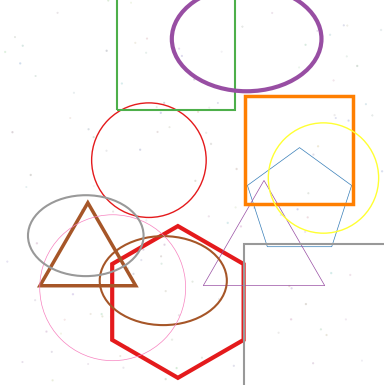[{"shape": "circle", "thickness": 1, "radius": 0.74, "center": [0.387, 0.584]}, {"shape": "hexagon", "thickness": 3, "radius": 0.99, "center": [0.462, 0.216]}, {"shape": "pentagon", "thickness": 0.5, "radius": 0.71, "center": [0.778, 0.474]}, {"shape": "square", "thickness": 1.5, "radius": 0.77, "center": [0.457, 0.867]}, {"shape": "oval", "thickness": 3, "radius": 0.97, "center": [0.641, 0.899]}, {"shape": "triangle", "thickness": 0.5, "radius": 0.91, "center": [0.686, 0.349]}, {"shape": "square", "thickness": 2.5, "radius": 0.7, "center": [0.777, 0.61]}, {"shape": "circle", "thickness": 1, "radius": 0.72, "center": [0.84, 0.538]}, {"shape": "triangle", "thickness": 2.5, "radius": 0.72, "center": [0.228, 0.33]}, {"shape": "oval", "thickness": 1.5, "radius": 0.83, "center": [0.424, 0.271]}, {"shape": "circle", "thickness": 0.5, "radius": 0.95, "center": [0.293, 0.253]}, {"shape": "square", "thickness": 1.5, "radius": 0.99, "center": [0.831, 0.169]}, {"shape": "oval", "thickness": 1.5, "radius": 0.75, "center": [0.223, 0.388]}]